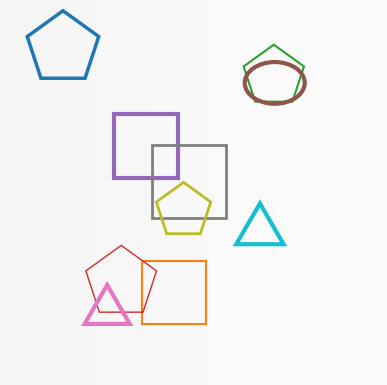[{"shape": "pentagon", "thickness": 2.5, "radius": 0.48, "center": [0.163, 0.875]}, {"shape": "square", "thickness": 1.5, "radius": 0.41, "center": [0.449, 0.241]}, {"shape": "pentagon", "thickness": 1.5, "radius": 0.41, "center": [0.707, 0.802]}, {"shape": "pentagon", "thickness": 1, "radius": 0.48, "center": [0.313, 0.267]}, {"shape": "square", "thickness": 3, "radius": 0.42, "center": [0.377, 0.621]}, {"shape": "oval", "thickness": 3, "radius": 0.39, "center": [0.709, 0.785]}, {"shape": "triangle", "thickness": 3, "radius": 0.34, "center": [0.277, 0.192]}, {"shape": "square", "thickness": 2, "radius": 0.48, "center": [0.489, 0.529]}, {"shape": "pentagon", "thickness": 2, "radius": 0.37, "center": [0.474, 0.453]}, {"shape": "triangle", "thickness": 3, "radius": 0.35, "center": [0.671, 0.401]}]